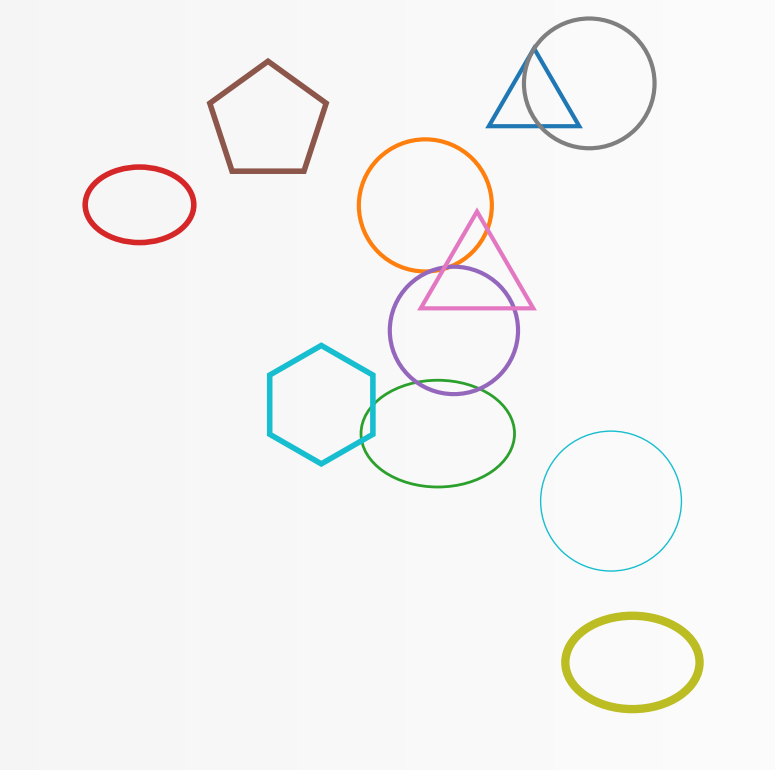[{"shape": "triangle", "thickness": 1.5, "radius": 0.34, "center": [0.689, 0.87]}, {"shape": "circle", "thickness": 1.5, "radius": 0.43, "center": [0.549, 0.733]}, {"shape": "oval", "thickness": 1, "radius": 0.5, "center": [0.565, 0.437]}, {"shape": "oval", "thickness": 2, "radius": 0.35, "center": [0.18, 0.734]}, {"shape": "circle", "thickness": 1.5, "radius": 0.41, "center": [0.586, 0.571]}, {"shape": "pentagon", "thickness": 2, "radius": 0.39, "center": [0.346, 0.842]}, {"shape": "triangle", "thickness": 1.5, "radius": 0.42, "center": [0.615, 0.641]}, {"shape": "circle", "thickness": 1.5, "radius": 0.42, "center": [0.76, 0.892]}, {"shape": "oval", "thickness": 3, "radius": 0.43, "center": [0.816, 0.14]}, {"shape": "hexagon", "thickness": 2, "radius": 0.38, "center": [0.415, 0.474]}, {"shape": "circle", "thickness": 0.5, "radius": 0.45, "center": [0.788, 0.349]}]